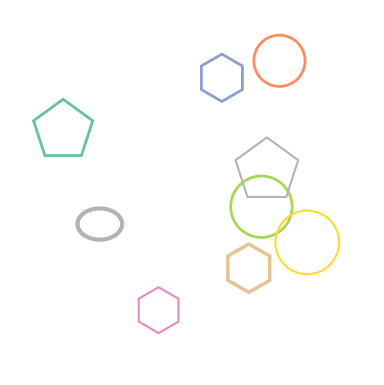[{"shape": "pentagon", "thickness": 2, "radius": 0.4, "center": [0.164, 0.661]}, {"shape": "circle", "thickness": 2, "radius": 0.33, "center": [0.726, 0.842]}, {"shape": "hexagon", "thickness": 2, "radius": 0.31, "center": [0.576, 0.798]}, {"shape": "hexagon", "thickness": 1.5, "radius": 0.3, "center": [0.412, 0.194]}, {"shape": "circle", "thickness": 2, "radius": 0.4, "center": [0.679, 0.463]}, {"shape": "circle", "thickness": 1.5, "radius": 0.41, "center": [0.798, 0.37]}, {"shape": "hexagon", "thickness": 2.5, "radius": 0.31, "center": [0.646, 0.303]}, {"shape": "oval", "thickness": 3, "radius": 0.29, "center": [0.259, 0.418]}, {"shape": "pentagon", "thickness": 1.5, "radius": 0.43, "center": [0.693, 0.558]}]